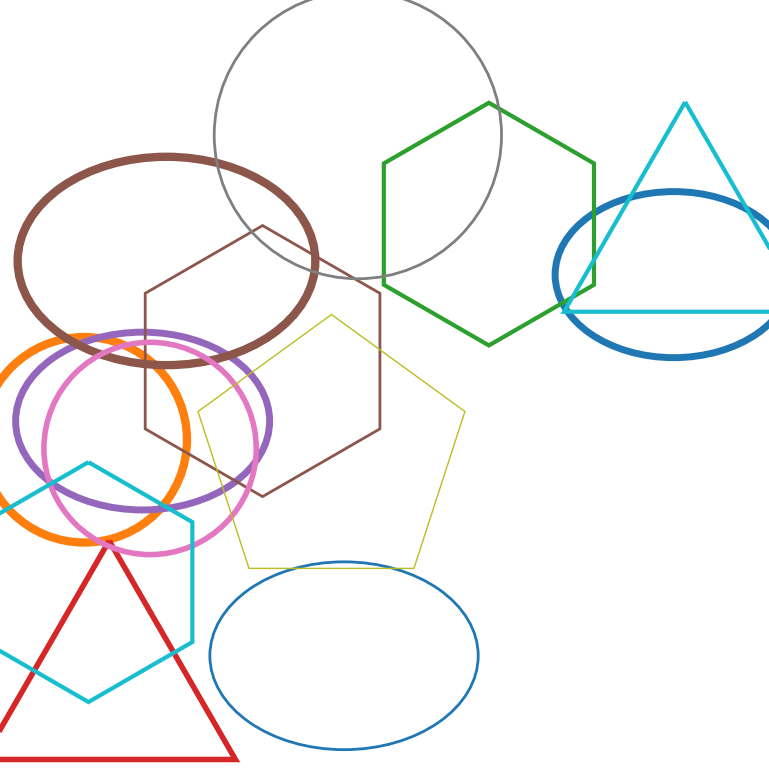[{"shape": "oval", "thickness": 2.5, "radius": 0.77, "center": [0.875, 0.643]}, {"shape": "oval", "thickness": 1, "radius": 0.87, "center": [0.447, 0.148]}, {"shape": "circle", "thickness": 3, "radius": 0.67, "center": [0.109, 0.429]}, {"shape": "hexagon", "thickness": 1.5, "radius": 0.79, "center": [0.635, 0.709]}, {"shape": "triangle", "thickness": 2, "radius": 0.95, "center": [0.142, 0.108]}, {"shape": "oval", "thickness": 2.5, "radius": 0.82, "center": [0.185, 0.453]}, {"shape": "hexagon", "thickness": 1, "radius": 0.88, "center": [0.341, 0.531]}, {"shape": "oval", "thickness": 3, "radius": 0.97, "center": [0.216, 0.661]}, {"shape": "circle", "thickness": 2, "radius": 0.69, "center": [0.195, 0.418]}, {"shape": "circle", "thickness": 1, "radius": 0.93, "center": [0.465, 0.825]}, {"shape": "pentagon", "thickness": 0.5, "radius": 0.91, "center": [0.43, 0.409]}, {"shape": "hexagon", "thickness": 1.5, "radius": 0.78, "center": [0.115, 0.244]}, {"shape": "triangle", "thickness": 1.5, "radius": 0.91, "center": [0.89, 0.686]}]